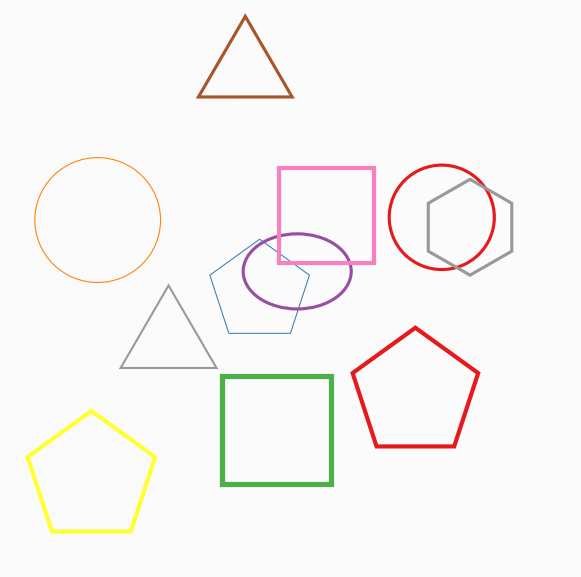[{"shape": "pentagon", "thickness": 2, "radius": 0.57, "center": [0.715, 0.318]}, {"shape": "circle", "thickness": 1.5, "radius": 0.45, "center": [0.76, 0.623]}, {"shape": "pentagon", "thickness": 0.5, "radius": 0.45, "center": [0.447, 0.495]}, {"shape": "square", "thickness": 2.5, "radius": 0.47, "center": [0.476, 0.255]}, {"shape": "oval", "thickness": 1.5, "radius": 0.46, "center": [0.511, 0.529]}, {"shape": "circle", "thickness": 0.5, "radius": 0.54, "center": [0.168, 0.618]}, {"shape": "pentagon", "thickness": 2, "radius": 0.58, "center": [0.157, 0.172]}, {"shape": "triangle", "thickness": 1.5, "radius": 0.47, "center": [0.422, 0.878]}, {"shape": "square", "thickness": 2, "radius": 0.41, "center": [0.561, 0.626]}, {"shape": "triangle", "thickness": 1, "radius": 0.48, "center": [0.29, 0.41]}, {"shape": "hexagon", "thickness": 1.5, "radius": 0.41, "center": [0.809, 0.606]}]